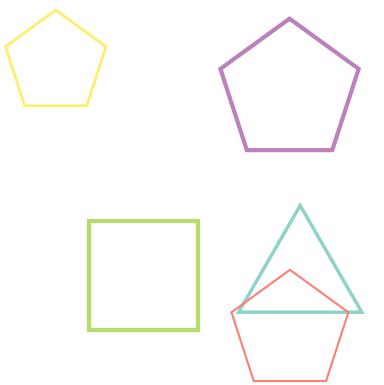[{"shape": "triangle", "thickness": 2.5, "radius": 0.92, "center": [0.78, 0.281]}, {"shape": "pentagon", "thickness": 1.5, "radius": 0.8, "center": [0.753, 0.139]}, {"shape": "square", "thickness": 3, "radius": 0.71, "center": [0.373, 0.285]}, {"shape": "pentagon", "thickness": 3, "radius": 0.94, "center": [0.752, 0.763]}, {"shape": "pentagon", "thickness": 2, "radius": 0.69, "center": [0.145, 0.836]}]